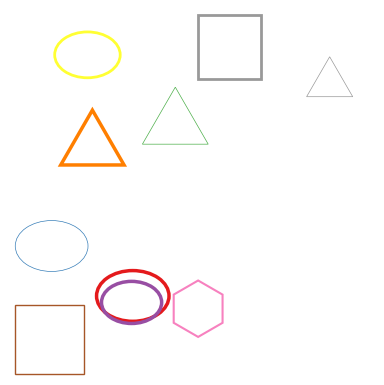[{"shape": "oval", "thickness": 2.5, "radius": 0.47, "center": [0.345, 0.231]}, {"shape": "oval", "thickness": 0.5, "radius": 0.47, "center": [0.134, 0.361]}, {"shape": "triangle", "thickness": 0.5, "radius": 0.49, "center": [0.455, 0.675]}, {"shape": "oval", "thickness": 2.5, "radius": 0.39, "center": [0.342, 0.214]}, {"shape": "triangle", "thickness": 2.5, "radius": 0.47, "center": [0.24, 0.619]}, {"shape": "oval", "thickness": 2, "radius": 0.43, "center": [0.227, 0.858]}, {"shape": "square", "thickness": 1, "radius": 0.45, "center": [0.128, 0.117]}, {"shape": "hexagon", "thickness": 1.5, "radius": 0.37, "center": [0.515, 0.198]}, {"shape": "triangle", "thickness": 0.5, "radius": 0.35, "center": [0.856, 0.783]}, {"shape": "square", "thickness": 2, "radius": 0.41, "center": [0.596, 0.878]}]